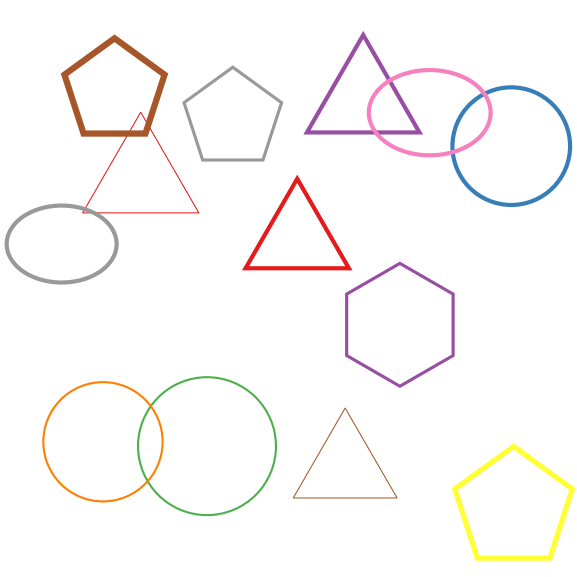[{"shape": "triangle", "thickness": 0.5, "radius": 0.58, "center": [0.244, 0.689]}, {"shape": "triangle", "thickness": 2, "radius": 0.52, "center": [0.515, 0.586]}, {"shape": "circle", "thickness": 2, "radius": 0.51, "center": [0.885, 0.746]}, {"shape": "circle", "thickness": 1, "radius": 0.6, "center": [0.358, 0.227]}, {"shape": "hexagon", "thickness": 1.5, "radius": 0.53, "center": [0.692, 0.437]}, {"shape": "triangle", "thickness": 2, "radius": 0.56, "center": [0.629, 0.826]}, {"shape": "circle", "thickness": 1, "radius": 0.52, "center": [0.178, 0.234]}, {"shape": "pentagon", "thickness": 2.5, "radius": 0.53, "center": [0.889, 0.119]}, {"shape": "triangle", "thickness": 0.5, "radius": 0.52, "center": [0.598, 0.189]}, {"shape": "pentagon", "thickness": 3, "radius": 0.46, "center": [0.198, 0.842]}, {"shape": "oval", "thickness": 2, "radius": 0.53, "center": [0.744, 0.804]}, {"shape": "oval", "thickness": 2, "radius": 0.48, "center": [0.107, 0.577]}, {"shape": "pentagon", "thickness": 1.5, "radius": 0.44, "center": [0.403, 0.794]}]